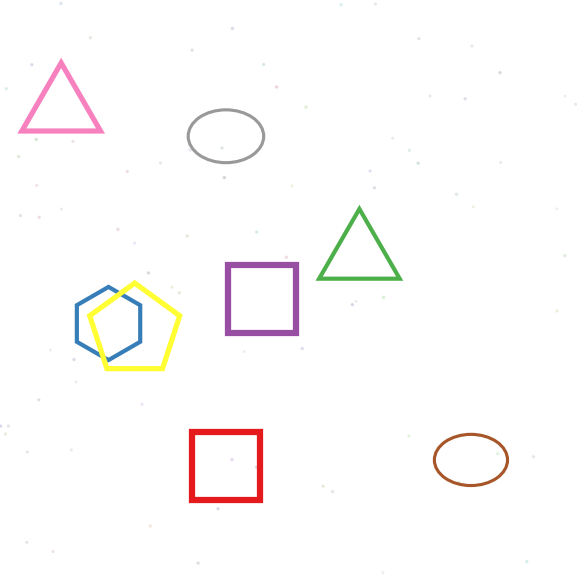[{"shape": "square", "thickness": 3, "radius": 0.29, "center": [0.391, 0.192]}, {"shape": "hexagon", "thickness": 2, "radius": 0.32, "center": [0.188, 0.439]}, {"shape": "triangle", "thickness": 2, "radius": 0.4, "center": [0.622, 0.557]}, {"shape": "square", "thickness": 3, "radius": 0.29, "center": [0.454, 0.481]}, {"shape": "pentagon", "thickness": 2.5, "radius": 0.41, "center": [0.233, 0.427]}, {"shape": "oval", "thickness": 1.5, "radius": 0.32, "center": [0.816, 0.203]}, {"shape": "triangle", "thickness": 2.5, "radius": 0.39, "center": [0.106, 0.812]}, {"shape": "oval", "thickness": 1.5, "radius": 0.33, "center": [0.391, 0.763]}]